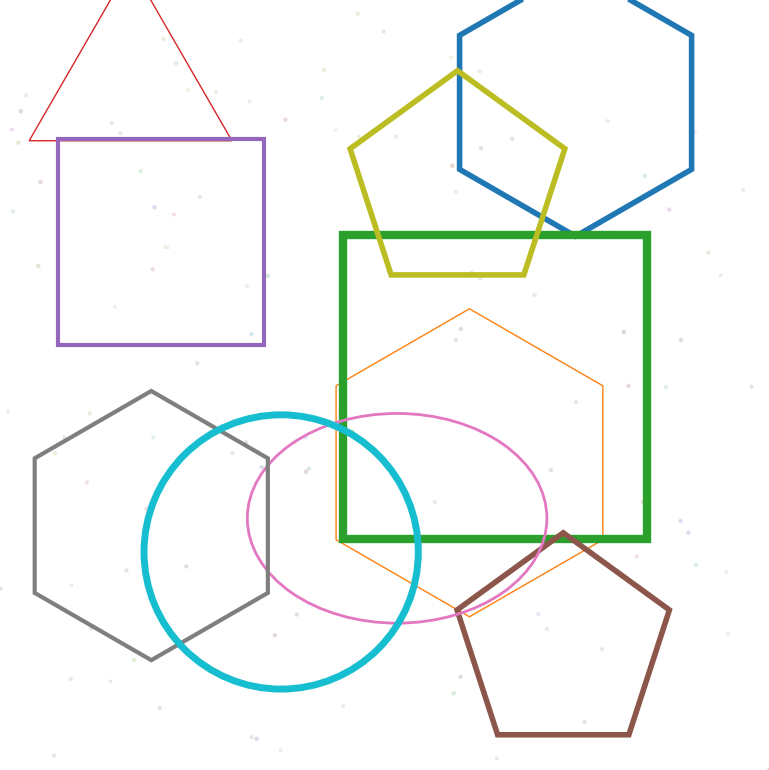[{"shape": "hexagon", "thickness": 2, "radius": 0.87, "center": [0.748, 0.867]}, {"shape": "hexagon", "thickness": 0.5, "radius": 1.0, "center": [0.61, 0.399]}, {"shape": "square", "thickness": 3, "radius": 0.99, "center": [0.643, 0.497]}, {"shape": "triangle", "thickness": 0.5, "radius": 0.76, "center": [0.17, 0.893]}, {"shape": "square", "thickness": 1.5, "radius": 0.67, "center": [0.209, 0.686]}, {"shape": "pentagon", "thickness": 2, "radius": 0.72, "center": [0.731, 0.163]}, {"shape": "oval", "thickness": 1, "radius": 0.97, "center": [0.516, 0.327]}, {"shape": "hexagon", "thickness": 1.5, "radius": 0.87, "center": [0.196, 0.317]}, {"shape": "pentagon", "thickness": 2, "radius": 0.73, "center": [0.594, 0.762]}, {"shape": "circle", "thickness": 2.5, "radius": 0.89, "center": [0.365, 0.283]}]